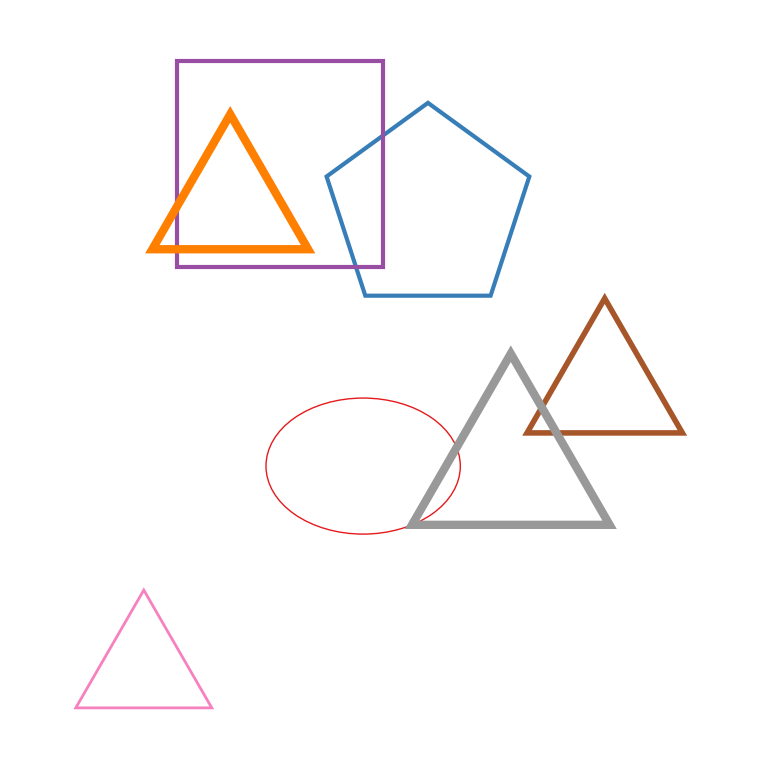[{"shape": "oval", "thickness": 0.5, "radius": 0.63, "center": [0.472, 0.395]}, {"shape": "pentagon", "thickness": 1.5, "radius": 0.69, "center": [0.556, 0.728]}, {"shape": "square", "thickness": 1.5, "radius": 0.67, "center": [0.364, 0.787]}, {"shape": "triangle", "thickness": 3, "radius": 0.58, "center": [0.299, 0.735]}, {"shape": "triangle", "thickness": 2, "radius": 0.58, "center": [0.785, 0.496]}, {"shape": "triangle", "thickness": 1, "radius": 0.51, "center": [0.187, 0.132]}, {"shape": "triangle", "thickness": 3, "radius": 0.74, "center": [0.663, 0.392]}]